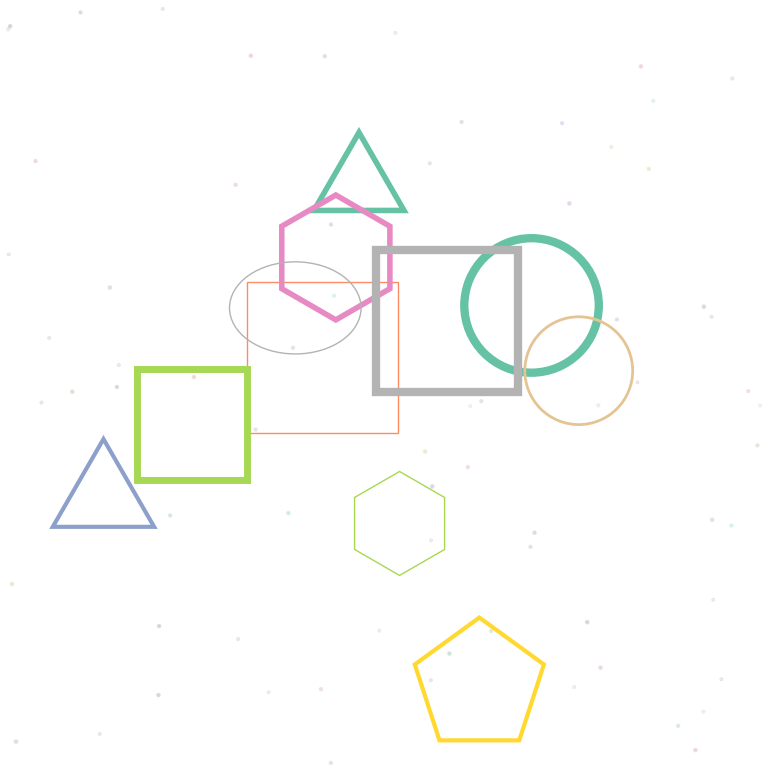[{"shape": "triangle", "thickness": 2, "radius": 0.34, "center": [0.466, 0.76]}, {"shape": "circle", "thickness": 3, "radius": 0.44, "center": [0.69, 0.603]}, {"shape": "square", "thickness": 0.5, "radius": 0.49, "center": [0.419, 0.536]}, {"shape": "triangle", "thickness": 1.5, "radius": 0.38, "center": [0.134, 0.354]}, {"shape": "hexagon", "thickness": 2, "radius": 0.41, "center": [0.436, 0.666]}, {"shape": "hexagon", "thickness": 0.5, "radius": 0.34, "center": [0.519, 0.32]}, {"shape": "square", "thickness": 2.5, "radius": 0.36, "center": [0.25, 0.449]}, {"shape": "pentagon", "thickness": 1.5, "radius": 0.44, "center": [0.623, 0.11]}, {"shape": "circle", "thickness": 1, "radius": 0.35, "center": [0.752, 0.519]}, {"shape": "oval", "thickness": 0.5, "radius": 0.43, "center": [0.383, 0.6]}, {"shape": "square", "thickness": 3, "radius": 0.46, "center": [0.581, 0.583]}]